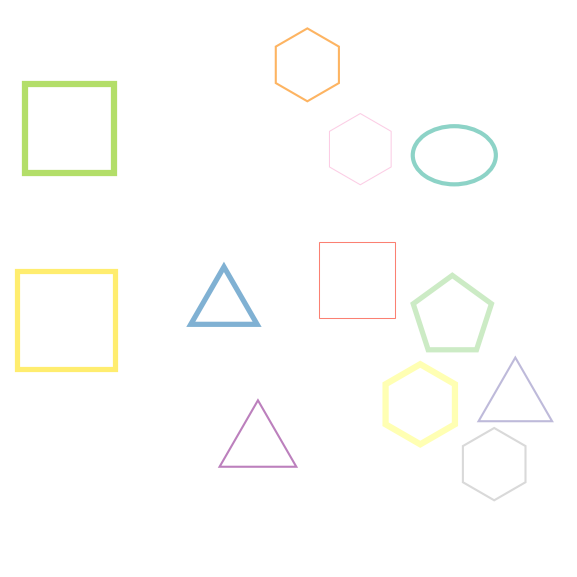[{"shape": "oval", "thickness": 2, "radius": 0.36, "center": [0.787, 0.73]}, {"shape": "hexagon", "thickness": 3, "radius": 0.35, "center": [0.728, 0.299]}, {"shape": "triangle", "thickness": 1, "radius": 0.37, "center": [0.892, 0.306]}, {"shape": "square", "thickness": 0.5, "radius": 0.33, "center": [0.618, 0.514]}, {"shape": "triangle", "thickness": 2.5, "radius": 0.33, "center": [0.388, 0.471]}, {"shape": "hexagon", "thickness": 1, "radius": 0.32, "center": [0.532, 0.887]}, {"shape": "square", "thickness": 3, "radius": 0.39, "center": [0.121, 0.777]}, {"shape": "hexagon", "thickness": 0.5, "radius": 0.31, "center": [0.624, 0.741]}, {"shape": "hexagon", "thickness": 1, "radius": 0.31, "center": [0.856, 0.195]}, {"shape": "triangle", "thickness": 1, "radius": 0.38, "center": [0.447, 0.229]}, {"shape": "pentagon", "thickness": 2.5, "radius": 0.36, "center": [0.783, 0.451]}, {"shape": "square", "thickness": 2.5, "radius": 0.42, "center": [0.115, 0.446]}]